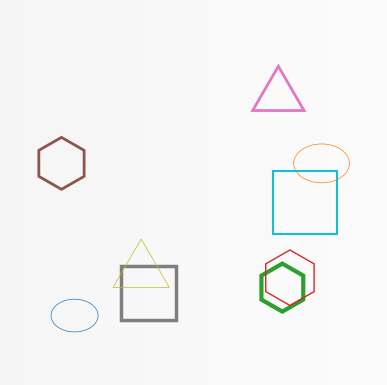[{"shape": "oval", "thickness": 0.5, "radius": 0.3, "center": [0.192, 0.18]}, {"shape": "oval", "thickness": 0.5, "radius": 0.36, "center": [0.83, 0.576]}, {"shape": "hexagon", "thickness": 3, "radius": 0.31, "center": [0.729, 0.253]}, {"shape": "hexagon", "thickness": 1, "radius": 0.36, "center": [0.748, 0.279]}, {"shape": "hexagon", "thickness": 2, "radius": 0.34, "center": [0.159, 0.576]}, {"shape": "triangle", "thickness": 2, "radius": 0.38, "center": [0.718, 0.751]}, {"shape": "square", "thickness": 2.5, "radius": 0.35, "center": [0.383, 0.239]}, {"shape": "triangle", "thickness": 0.5, "radius": 0.42, "center": [0.364, 0.295]}, {"shape": "square", "thickness": 1.5, "radius": 0.41, "center": [0.787, 0.475]}]